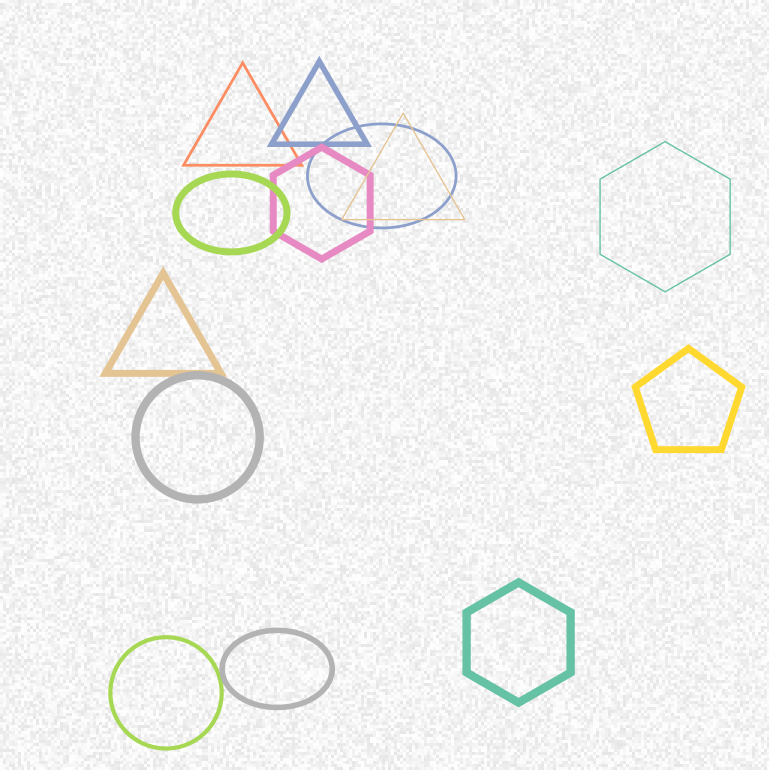[{"shape": "hexagon", "thickness": 0.5, "radius": 0.49, "center": [0.864, 0.719]}, {"shape": "hexagon", "thickness": 3, "radius": 0.39, "center": [0.674, 0.166]}, {"shape": "triangle", "thickness": 1, "radius": 0.44, "center": [0.315, 0.83]}, {"shape": "triangle", "thickness": 2, "radius": 0.36, "center": [0.415, 0.849]}, {"shape": "oval", "thickness": 1, "radius": 0.48, "center": [0.496, 0.772]}, {"shape": "hexagon", "thickness": 2.5, "radius": 0.36, "center": [0.418, 0.736]}, {"shape": "circle", "thickness": 1.5, "radius": 0.36, "center": [0.216, 0.1]}, {"shape": "oval", "thickness": 2.5, "radius": 0.36, "center": [0.3, 0.723]}, {"shape": "pentagon", "thickness": 2.5, "radius": 0.36, "center": [0.894, 0.475]}, {"shape": "triangle", "thickness": 0.5, "radius": 0.46, "center": [0.524, 0.761]}, {"shape": "triangle", "thickness": 2.5, "radius": 0.43, "center": [0.212, 0.558]}, {"shape": "circle", "thickness": 3, "radius": 0.4, "center": [0.257, 0.432]}, {"shape": "oval", "thickness": 2, "radius": 0.36, "center": [0.36, 0.131]}]